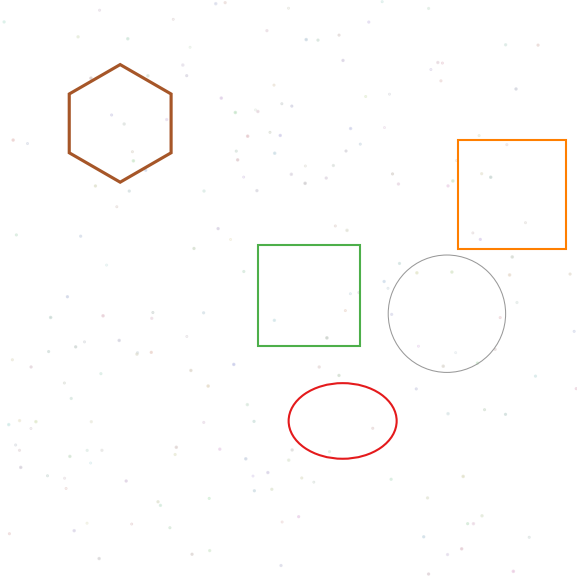[{"shape": "oval", "thickness": 1, "radius": 0.47, "center": [0.593, 0.27]}, {"shape": "square", "thickness": 1, "radius": 0.44, "center": [0.535, 0.487]}, {"shape": "square", "thickness": 1, "radius": 0.47, "center": [0.886, 0.662]}, {"shape": "hexagon", "thickness": 1.5, "radius": 0.51, "center": [0.208, 0.785]}, {"shape": "circle", "thickness": 0.5, "radius": 0.51, "center": [0.774, 0.456]}]